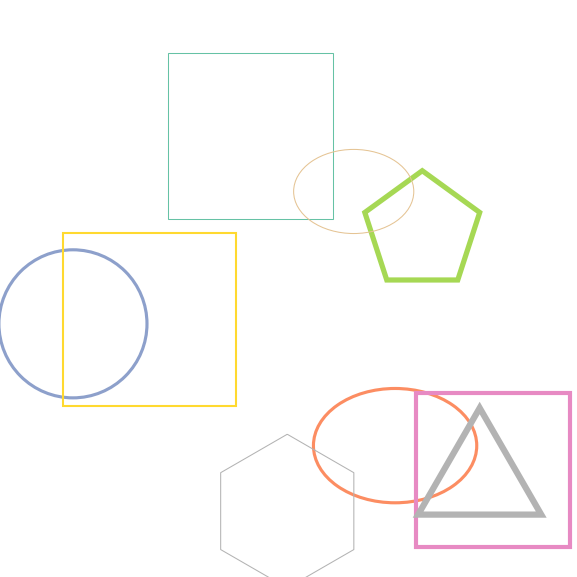[{"shape": "square", "thickness": 0.5, "radius": 0.72, "center": [0.433, 0.764]}, {"shape": "oval", "thickness": 1.5, "radius": 0.71, "center": [0.684, 0.227]}, {"shape": "circle", "thickness": 1.5, "radius": 0.64, "center": [0.126, 0.438]}, {"shape": "square", "thickness": 2, "radius": 0.67, "center": [0.854, 0.186]}, {"shape": "pentagon", "thickness": 2.5, "radius": 0.52, "center": [0.731, 0.599]}, {"shape": "square", "thickness": 1, "radius": 0.75, "center": [0.259, 0.446]}, {"shape": "oval", "thickness": 0.5, "radius": 0.52, "center": [0.612, 0.668]}, {"shape": "hexagon", "thickness": 0.5, "radius": 0.67, "center": [0.497, 0.114]}, {"shape": "triangle", "thickness": 3, "radius": 0.62, "center": [0.831, 0.17]}]